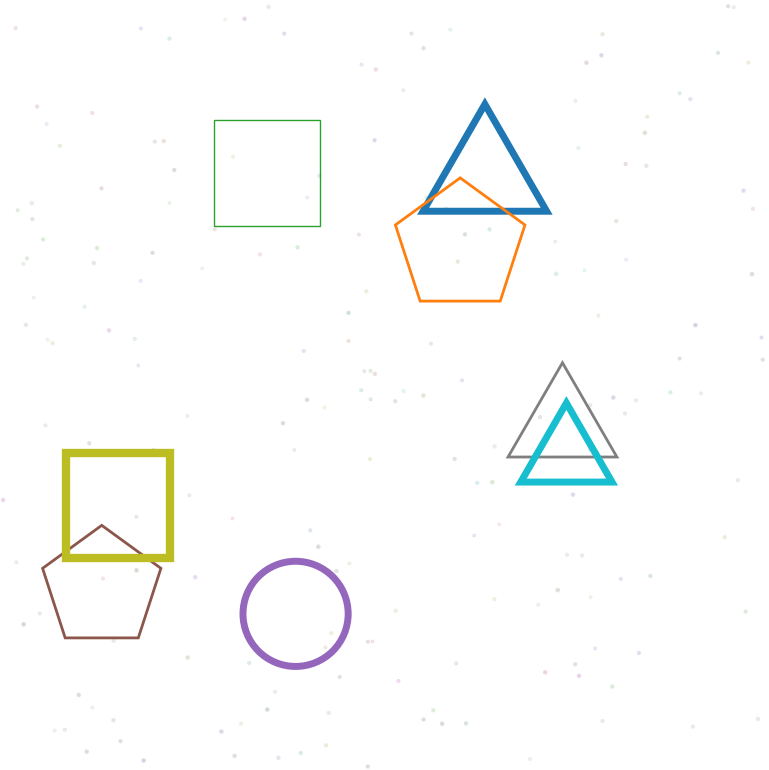[{"shape": "triangle", "thickness": 2.5, "radius": 0.46, "center": [0.63, 0.772]}, {"shape": "pentagon", "thickness": 1, "radius": 0.44, "center": [0.598, 0.681]}, {"shape": "square", "thickness": 0.5, "radius": 0.35, "center": [0.346, 0.775]}, {"shape": "circle", "thickness": 2.5, "radius": 0.34, "center": [0.384, 0.203]}, {"shape": "pentagon", "thickness": 1, "radius": 0.4, "center": [0.132, 0.237]}, {"shape": "triangle", "thickness": 1, "radius": 0.41, "center": [0.73, 0.447]}, {"shape": "square", "thickness": 3, "radius": 0.34, "center": [0.153, 0.343]}, {"shape": "triangle", "thickness": 2.5, "radius": 0.34, "center": [0.736, 0.408]}]